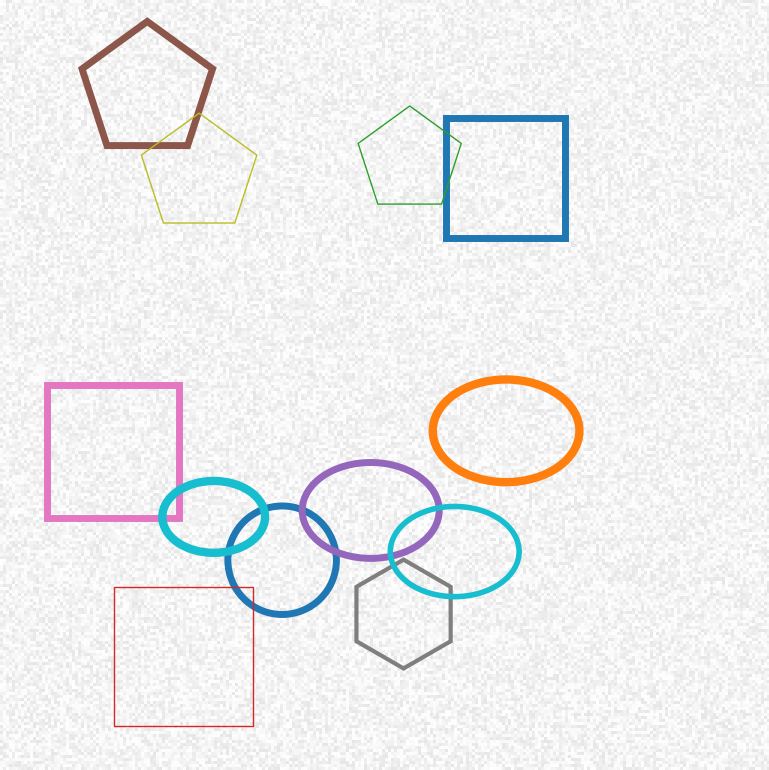[{"shape": "square", "thickness": 2.5, "radius": 0.39, "center": [0.657, 0.769]}, {"shape": "circle", "thickness": 2.5, "radius": 0.35, "center": [0.366, 0.272]}, {"shape": "oval", "thickness": 3, "radius": 0.48, "center": [0.657, 0.441]}, {"shape": "pentagon", "thickness": 0.5, "radius": 0.35, "center": [0.532, 0.792]}, {"shape": "square", "thickness": 0.5, "radius": 0.45, "center": [0.238, 0.147]}, {"shape": "oval", "thickness": 2.5, "radius": 0.44, "center": [0.481, 0.337]}, {"shape": "pentagon", "thickness": 2.5, "radius": 0.45, "center": [0.191, 0.883]}, {"shape": "square", "thickness": 2.5, "radius": 0.43, "center": [0.147, 0.414]}, {"shape": "hexagon", "thickness": 1.5, "radius": 0.35, "center": [0.524, 0.203]}, {"shape": "pentagon", "thickness": 0.5, "radius": 0.39, "center": [0.259, 0.774]}, {"shape": "oval", "thickness": 3, "radius": 0.33, "center": [0.278, 0.329]}, {"shape": "oval", "thickness": 2, "radius": 0.42, "center": [0.591, 0.284]}]